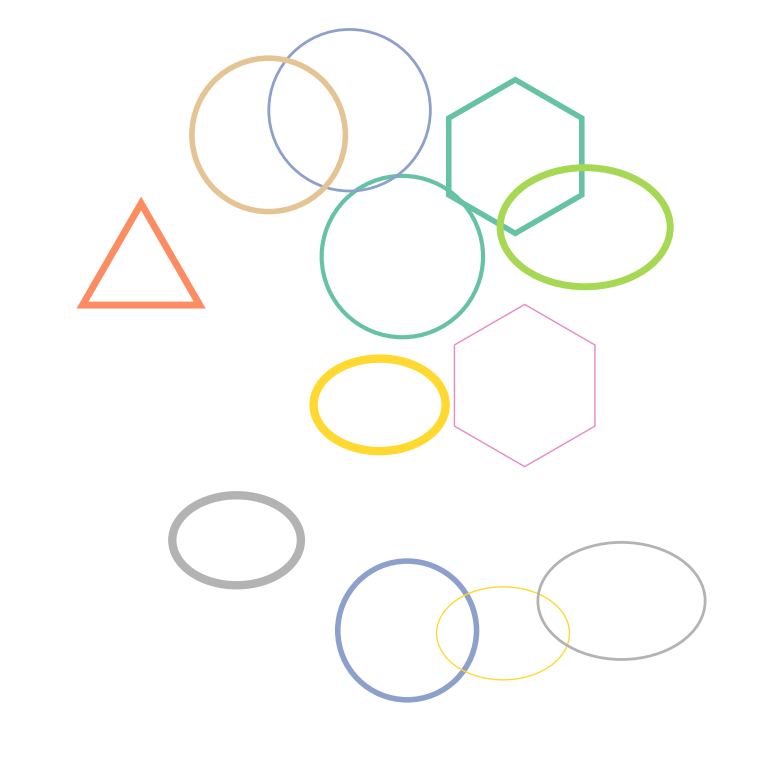[{"shape": "circle", "thickness": 1.5, "radius": 0.52, "center": [0.523, 0.667]}, {"shape": "hexagon", "thickness": 2, "radius": 0.5, "center": [0.669, 0.797]}, {"shape": "triangle", "thickness": 2.5, "radius": 0.44, "center": [0.183, 0.648]}, {"shape": "circle", "thickness": 2, "radius": 0.45, "center": [0.529, 0.181]}, {"shape": "circle", "thickness": 1, "radius": 0.52, "center": [0.454, 0.857]}, {"shape": "hexagon", "thickness": 0.5, "radius": 0.53, "center": [0.681, 0.499]}, {"shape": "oval", "thickness": 2.5, "radius": 0.55, "center": [0.76, 0.705]}, {"shape": "oval", "thickness": 3, "radius": 0.43, "center": [0.493, 0.474]}, {"shape": "oval", "thickness": 0.5, "radius": 0.43, "center": [0.653, 0.178]}, {"shape": "circle", "thickness": 2, "radius": 0.5, "center": [0.349, 0.825]}, {"shape": "oval", "thickness": 3, "radius": 0.42, "center": [0.307, 0.298]}, {"shape": "oval", "thickness": 1, "radius": 0.54, "center": [0.807, 0.22]}]